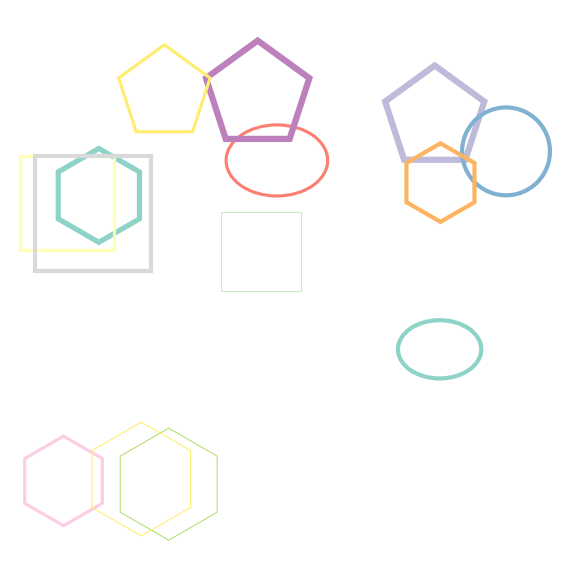[{"shape": "hexagon", "thickness": 2.5, "radius": 0.41, "center": [0.171, 0.661]}, {"shape": "oval", "thickness": 2, "radius": 0.36, "center": [0.761, 0.394]}, {"shape": "square", "thickness": 1.5, "radius": 0.41, "center": [0.116, 0.648]}, {"shape": "pentagon", "thickness": 3, "radius": 0.45, "center": [0.753, 0.795]}, {"shape": "oval", "thickness": 1.5, "radius": 0.44, "center": [0.479, 0.721]}, {"shape": "circle", "thickness": 2, "radius": 0.38, "center": [0.876, 0.737]}, {"shape": "hexagon", "thickness": 2, "radius": 0.34, "center": [0.763, 0.683]}, {"shape": "hexagon", "thickness": 0.5, "radius": 0.49, "center": [0.292, 0.161]}, {"shape": "hexagon", "thickness": 1.5, "radius": 0.39, "center": [0.11, 0.166]}, {"shape": "square", "thickness": 2, "radius": 0.5, "center": [0.161, 0.63]}, {"shape": "pentagon", "thickness": 3, "radius": 0.47, "center": [0.446, 0.835]}, {"shape": "square", "thickness": 0.5, "radius": 0.34, "center": [0.452, 0.563]}, {"shape": "pentagon", "thickness": 1.5, "radius": 0.42, "center": [0.285, 0.838]}, {"shape": "hexagon", "thickness": 0.5, "radius": 0.49, "center": [0.245, 0.17]}]